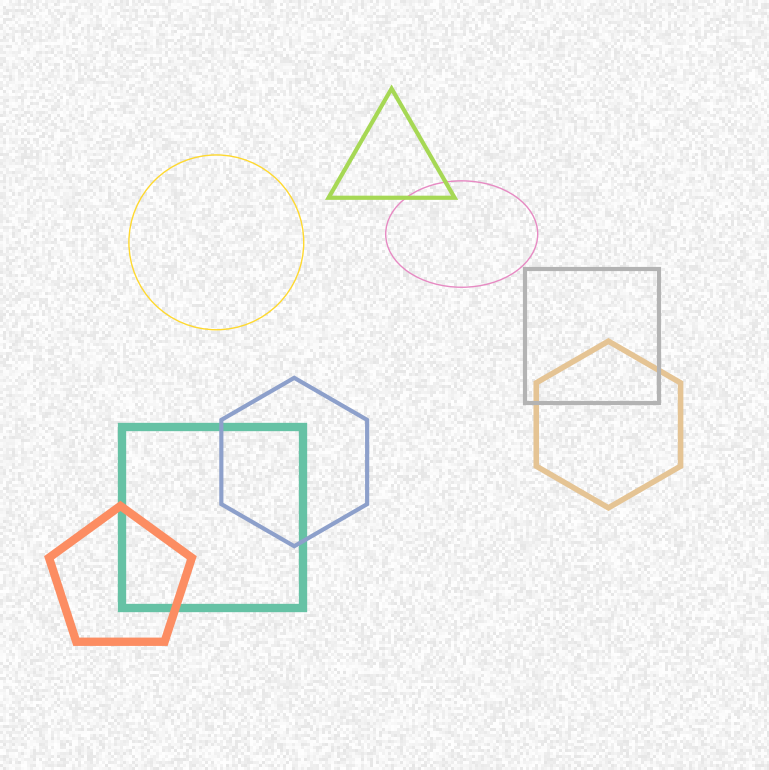[{"shape": "square", "thickness": 3, "radius": 0.59, "center": [0.276, 0.328]}, {"shape": "pentagon", "thickness": 3, "radius": 0.49, "center": [0.156, 0.245]}, {"shape": "hexagon", "thickness": 1.5, "radius": 0.55, "center": [0.382, 0.4]}, {"shape": "oval", "thickness": 0.5, "radius": 0.49, "center": [0.6, 0.696]}, {"shape": "triangle", "thickness": 1.5, "radius": 0.47, "center": [0.509, 0.79]}, {"shape": "circle", "thickness": 0.5, "radius": 0.57, "center": [0.281, 0.685]}, {"shape": "hexagon", "thickness": 2, "radius": 0.54, "center": [0.79, 0.449]}, {"shape": "square", "thickness": 1.5, "radius": 0.44, "center": [0.769, 0.564]}]